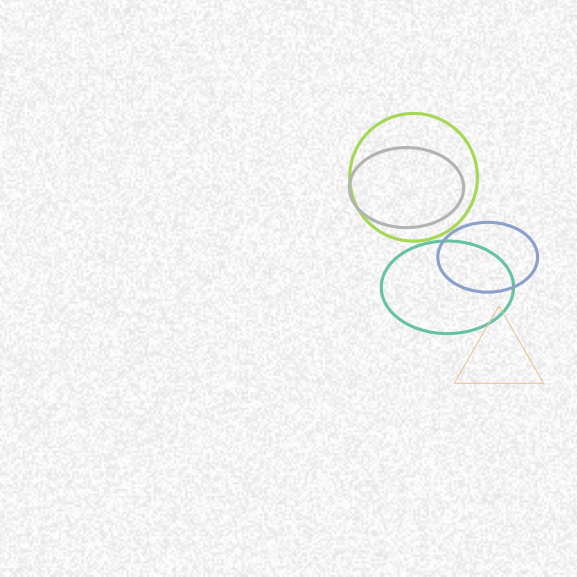[{"shape": "oval", "thickness": 1.5, "radius": 0.57, "center": [0.775, 0.502]}, {"shape": "oval", "thickness": 1.5, "radius": 0.43, "center": [0.845, 0.554]}, {"shape": "circle", "thickness": 1.5, "radius": 0.55, "center": [0.716, 0.692]}, {"shape": "triangle", "thickness": 0.5, "radius": 0.45, "center": [0.864, 0.38]}, {"shape": "oval", "thickness": 1.5, "radius": 0.49, "center": [0.704, 0.674]}]